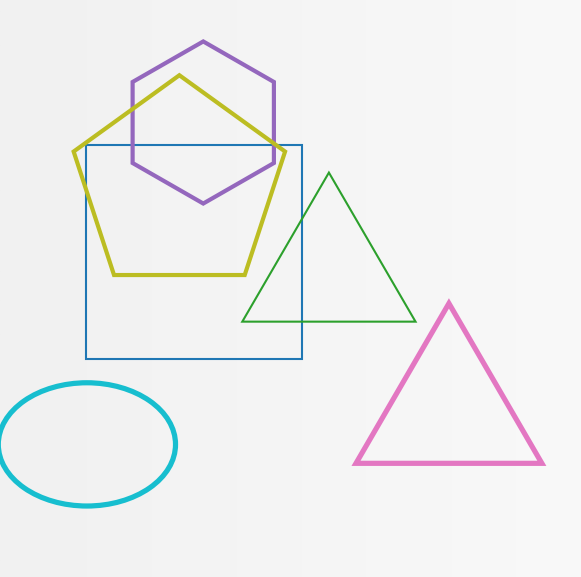[{"shape": "square", "thickness": 1, "radius": 0.93, "center": [0.333, 0.563]}, {"shape": "triangle", "thickness": 1, "radius": 0.86, "center": [0.566, 0.528]}, {"shape": "hexagon", "thickness": 2, "radius": 0.7, "center": [0.35, 0.787]}, {"shape": "triangle", "thickness": 2.5, "radius": 0.92, "center": [0.772, 0.289]}, {"shape": "pentagon", "thickness": 2, "radius": 0.96, "center": [0.309, 0.678]}, {"shape": "oval", "thickness": 2.5, "radius": 0.76, "center": [0.15, 0.23]}]